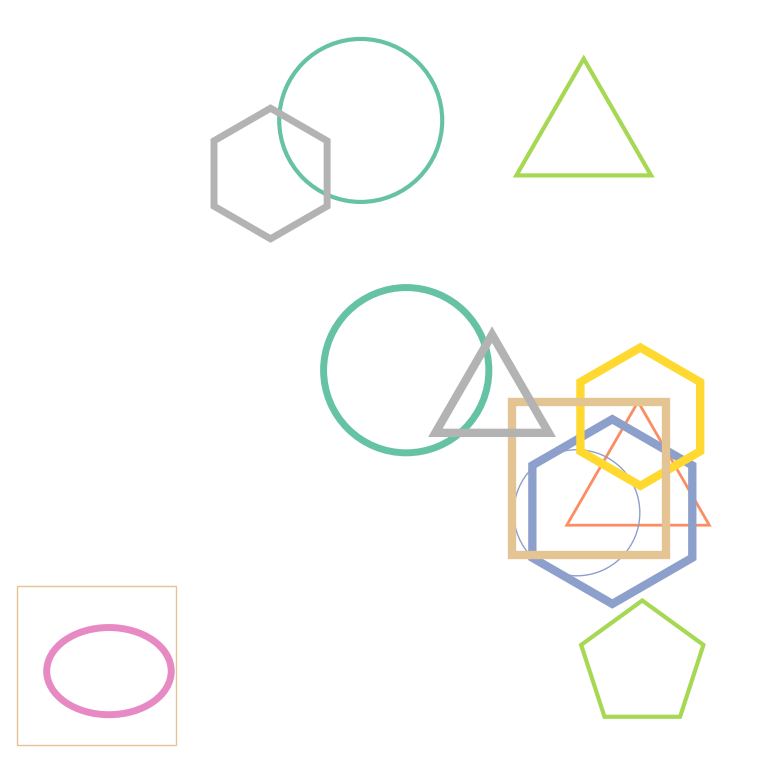[{"shape": "circle", "thickness": 2.5, "radius": 0.54, "center": [0.528, 0.519]}, {"shape": "circle", "thickness": 1.5, "radius": 0.53, "center": [0.468, 0.844]}, {"shape": "triangle", "thickness": 1, "radius": 0.53, "center": [0.829, 0.371]}, {"shape": "circle", "thickness": 0.5, "radius": 0.41, "center": [0.749, 0.334]}, {"shape": "hexagon", "thickness": 3, "radius": 0.6, "center": [0.795, 0.336]}, {"shape": "oval", "thickness": 2.5, "radius": 0.4, "center": [0.142, 0.128]}, {"shape": "pentagon", "thickness": 1.5, "radius": 0.42, "center": [0.834, 0.137]}, {"shape": "triangle", "thickness": 1.5, "radius": 0.51, "center": [0.758, 0.823]}, {"shape": "hexagon", "thickness": 3, "radius": 0.45, "center": [0.832, 0.459]}, {"shape": "square", "thickness": 0.5, "radius": 0.52, "center": [0.125, 0.136]}, {"shape": "square", "thickness": 3, "radius": 0.5, "center": [0.765, 0.378]}, {"shape": "triangle", "thickness": 3, "radius": 0.43, "center": [0.639, 0.48]}, {"shape": "hexagon", "thickness": 2.5, "radius": 0.42, "center": [0.351, 0.775]}]